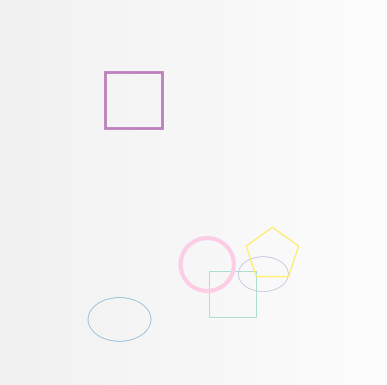[{"shape": "square", "thickness": 0.5, "radius": 0.3, "center": [0.6, 0.236]}, {"shape": "oval", "thickness": 0.5, "radius": 0.32, "center": [0.679, 0.288]}, {"shape": "oval", "thickness": 0.5, "radius": 0.41, "center": [0.308, 0.17]}, {"shape": "circle", "thickness": 3, "radius": 0.34, "center": [0.535, 0.313]}, {"shape": "square", "thickness": 2, "radius": 0.37, "center": [0.344, 0.741]}, {"shape": "pentagon", "thickness": 1, "radius": 0.35, "center": [0.703, 0.339]}]